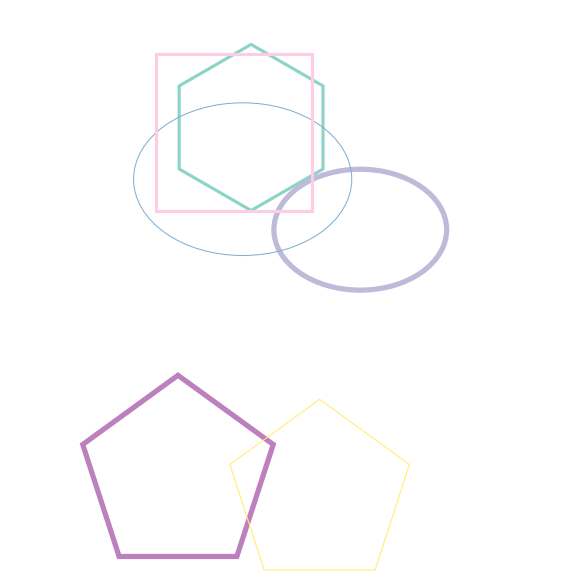[{"shape": "hexagon", "thickness": 1.5, "radius": 0.72, "center": [0.435, 0.778]}, {"shape": "oval", "thickness": 2.5, "radius": 0.75, "center": [0.624, 0.601]}, {"shape": "oval", "thickness": 0.5, "radius": 0.94, "center": [0.42, 0.689]}, {"shape": "square", "thickness": 1.5, "radius": 0.68, "center": [0.405, 0.77]}, {"shape": "pentagon", "thickness": 2.5, "radius": 0.87, "center": [0.308, 0.176]}, {"shape": "pentagon", "thickness": 0.5, "radius": 0.82, "center": [0.553, 0.144]}]